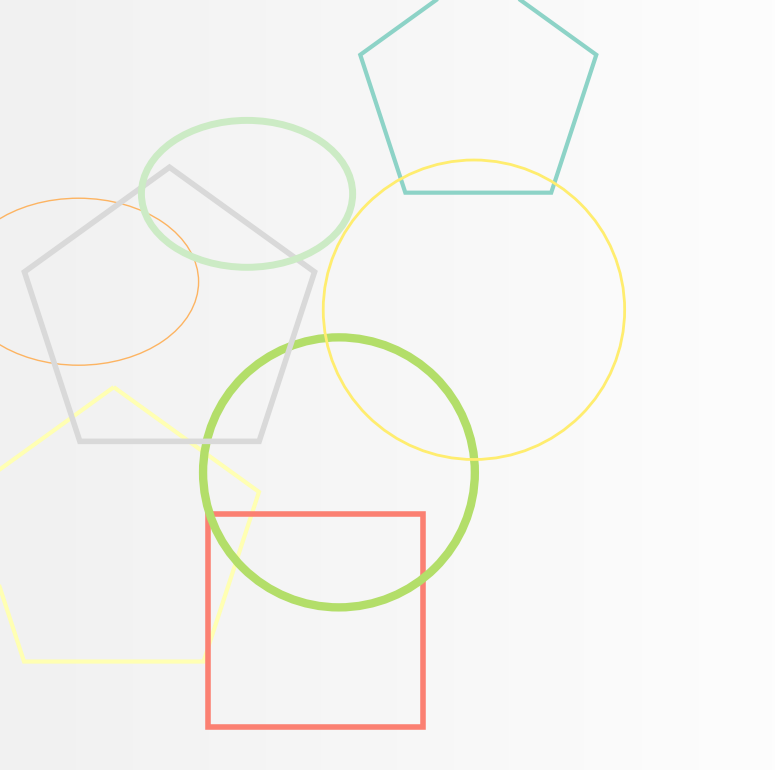[{"shape": "pentagon", "thickness": 1.5, "radius": 0.8, "center": [0.617, 0.879]}, {"shape": "pentagon", "thickness": 1.5, "radius": 0.98, "center": [0.147, 0.3]}, {"shape": "square", "thickness": 2, "radius": 0.69, "center": [0.407, 0.194]}, {"shape": "oval", "thickness": 0.5, "radius": 0.77, "center": [0.101, 0.634]}, {"shape": "circle", "thickness": 3, "radius": 0.88, "center": [0.437, 0.387]}, {"shape": "pentagon", "thickness": 2, "radius": 0.98, "center": [0.219, 0.586]}, {"shape": "oval", "thickness": 2.5, "radius": 0.68, "center": [0.319, 0.748]}, {"shape": "circle", "thickness": 1, "radius": 0.97, "center": [0.612, 0.598]}]